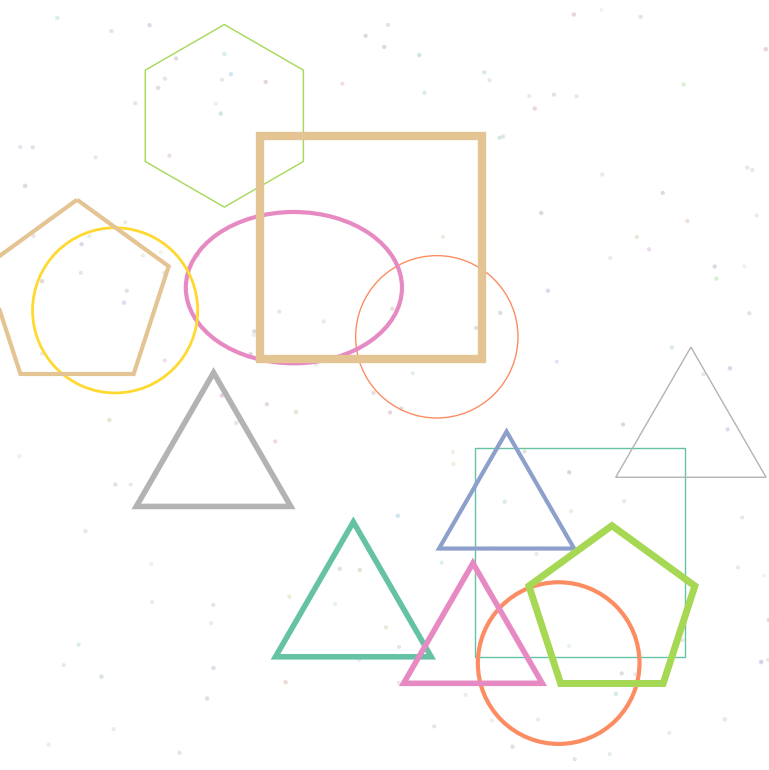[{"shape": "triangle", "thickness": 2, "radius": 0.58, "center": [0.459, 0.205]}, {"shape": "square", "thickness": 0.5, "radius": 0.68, "center": [0.753, 0.282]}, {"shape": "circle", "thickness": 1.5, "radius": 0.52, "center": [0.726, 0.139]}, {"shape": "circle", "thickness": 0.5, "radius": 0.53, "center": [0.567, 0.563]}, {"shape": "triangle", "thickness": 1.5, "radius": 0.51, "center": [0.658, 0.338]}, {"shape": "oval", "thickness": 1.5, "radius": 0.7, "center": [0.382, 0.626]}, {"shape": "triangle", "thickness": 2, "radius": 0.52, "center": [0.614, 0.165]}, {"shape": "hexagon", "thickness": 0.5, "radius": 0.59, "center": [0.291, 0.85]}, {"shape": "pentagon", "thickness": 2.5, "radius": 0.57, "center": [0.795, 0.204]}, {"shape": "circle", "thickness": 1, "radius": 0.54, "center": [0.15, 0.597]}, {"shape": "square", "thickness": 3, "radius": 0.72, "center": [0.482, 0.679]}, {"shape": "pentagon", "thickness": 1.5, "radius": 0.63, "center": [0.1, 0.616]}, {"shape": "triangle", "thickness": 0.5, "radius": 0.56, "center": [0.897, 0.437]}, {"shape": "triangle", "thickness": 2, "radius": 0.58, "center": [0.277, 0.4]}]